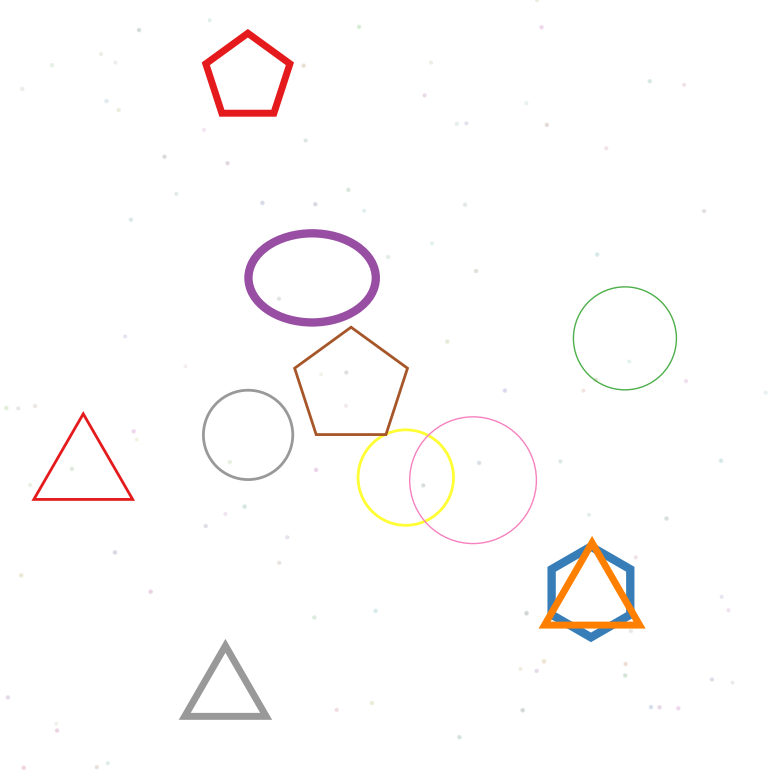[{"shape": "pentagon", "thickness": 2.5, "radius": 0.29, "center": [0.322, 0.899]}, {"shape": "triangle", "thickness": 1, "radius": 0.37, "center": [0.108, 0.388]}, {"shape": "hexagon", "thickness": 3, "radius": 0.29, "center": [0.767, 0.231]}, {"shape": "circle", "thickness": 0.5, "radius": 0.33, "center": [0.812, 0.561]}, {"shape": "oval", "thickness": 3, "radius": 0.41, "center": [0.405, 0.639]}, {"shape": "triangle", "thickness": 2.5, "radius": 0.36, "center": [0.769, 0.224]}, {"shape": "circle", "thickness": 1, "radius": 0.31, "center": [0.527, 0.38]}, {"shape": "pentagon", "thickness": 1, "radius": 0.39, "center": [0.456, 0.498]}, {"shape": "circle", "thickness": 0.5, "radius": 0.41, "center": [0.614, 0.376]}, {"shape": "triangle", "thickness": 2.5, "radius": 0.31, "center": [0.293, 0.1]}, {"shape": "circle", "thickness": 1, "radius": 0.29, "center": [0.322, 0.435]}]